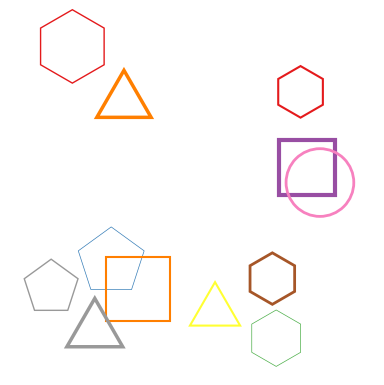[{"shape": "hexagon", "thickness": 1, "radius": 0.48, "center": [0.188, 0.879]}, {"shape": "hexagon", "thickness": 1.5, "radius": 0.33, "center": [0.781, 0.761]}, {"shape": "pentagon", "thickness": 0.5, "radius": 0.45, "center": [0.289, 0.321]}, {"shape": "hexagon", "thickness": 0.5, "radius": 0.37, "center": [0.717, 0.122]}, {"shape": "square", "thickness": 3, "radius": 0.36, "center": [0.797, 0.565]}, {"shape": "square", "thickness": 1.5, "radius": 0.42, "center": [0.36, 0.248]}, {"shape": "triangle", "thickness": 2.5, "radius": 0.41, "center": [0.322, 0.736]}, {"shape": "triangle", "thickness": 1.5, "radius": 0.38, "center": [0.559, 0.192]}, {"shape": "hexagon", "thickness": 2, "radius": 0.33, "center": [0.707, 0.276]}, {"shape": "circle", "thickness": 2, "radius": 0.44, "center": [0.831, 0.526]}, {"shape": "pentagon", "thickness": 1, "radius": 0.37, "center": [0.133, 0.253]}, {"shape": "triangle", "thickness": 2.5, "radius": 0.42, "center": [0.246, 0.141]}]